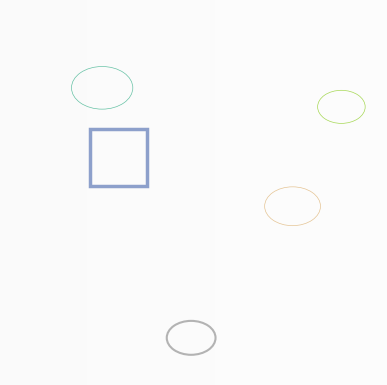[{"shape": "oval", "thickness": 0.5, "radius": 0.4, "center": [0.264, 0.772]}, {"shape": "square", "thickness": 2.5, "radius": 0.37, "center": [0.305, 0.592]}, {"shape": "oval", "thickness": 0.5, "radius": 0.31, "center": [0.881, 0.722]}, {"shape": "oval", "thickness": 0.5, "radius": 0.36, "center": [0.755, 0.464]}, {"shape": "oval", "thickness": 1.5, "radius": 0.31, "center": [0.493, 0.123]}]